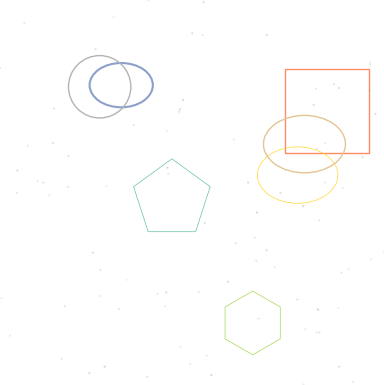[{"shape": "pentagon", "thickness": 0.5, "radius": 0.52, "center": [0.446, 0.483]}, {"shape": "square", "thickness": 1, "radius": 0.54, "center": [0.849, 0.711]}, {"shape": "oval", "thickness": 1.5, "radius": 0.41, "center": [0.315, 0.779]}, {"shape": "hexagon", "thickness": 0.5, "radius": 0.41, "center": [0.656, 0.161]}, {"shape": "oval", "thickness": 0.5, "radius": 0.52, "center": [0.773, 0.545]}, {"shape": "oval", "thickness": 1, "radius": 0.53, "center": [0.791, 0.626]}, {"shape": "circle", "thickness": 1, "radius": 0.4, "center": [0.259, 0.775]}]